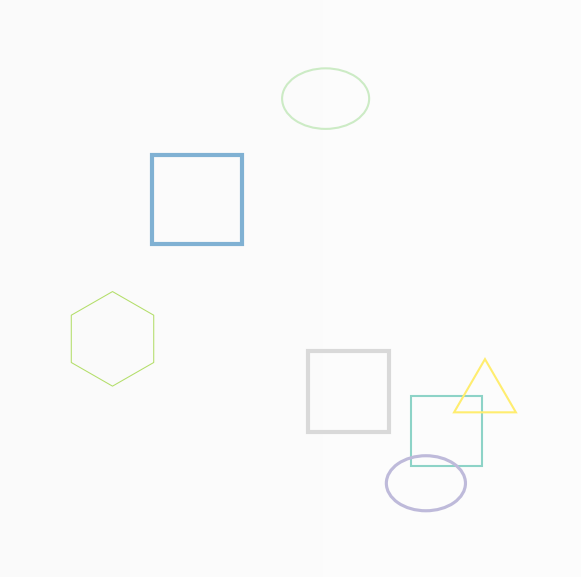[{"shape": "square", "thickness": 1, "radius": 0.3, "center": [0.768, 0.253]}, {"shape": "oval", "thickness": 1.5, "radius": 0.34, "center": [0.733, 0.162]}, {"shape": "square", "thickness": 2, "radius": 0.39, "center": [0.34, 0.654]}, {"shape": "hexagon", "thickness": 0.5, "radius": 0.41, "center": [0.194, 0.412]}, {"shape": "square", "thickness": 2, "radius": 0.35, "center": [0.6, 0.322]}, {"shape": "oval", "thickness": 1, "radius": 0.37, "center": [0.56, 0.828]}, {"shape": "triangle", "thickness": 1, "radius": 0.31, "center": [0.834, 0.316]}]